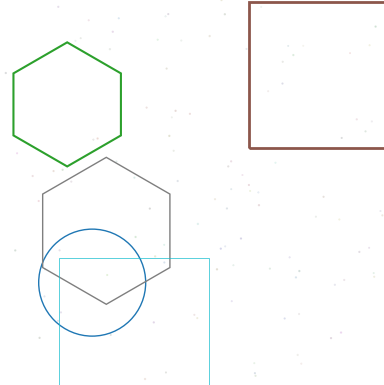[{"shape": "circle", "thickness": 1, "radius": 0.69, "center": [0.239, 0.266]}, {"shape": "hexagon", "thickness": 1.5, "radius": 0.81, "center": [0.175, 0.729]}, {"shape": "square", "thickness": 2, "radius": 0.95, "center": [0.837, 0.804]}, {"shape": "hexagon", "thickness": 1, "radius": 0.95, "center": [0.276, 0.4]}, {"shape": "square", "thickness": 0.5, "radius": 0.97, "center": [0.347, 0.136]}]